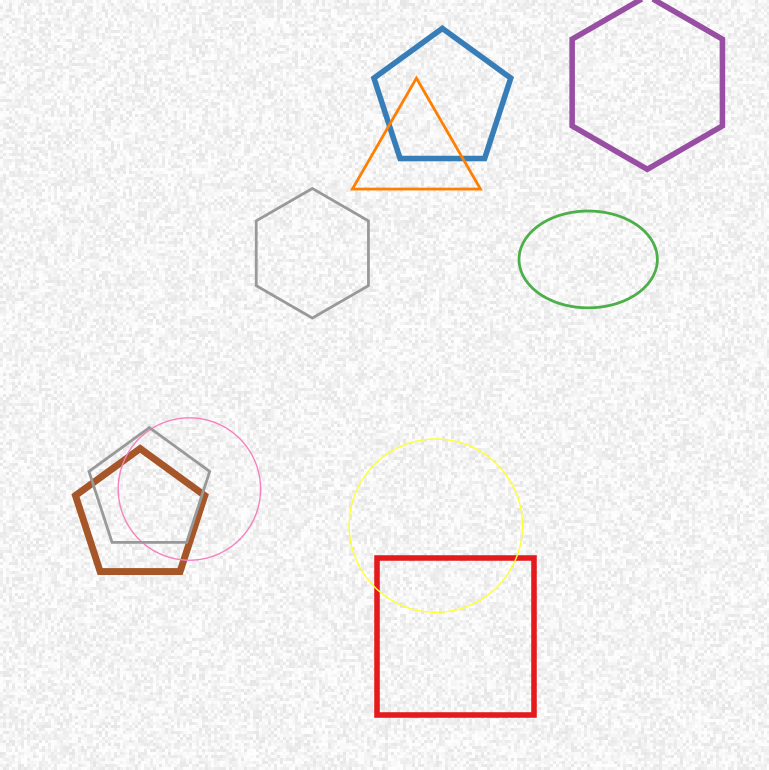[{"shape": "square", "thickness": 2, "radius": 0.51, "center": [0.592, 0.173]}, {"shape": "pentagon", "thickness": 2, "radius": 0.47, "center": [0.574, 0.87]}, {"shape": "oval", "thickness": 1, "radius": 0.45, "center": [0.764, 0.663]}, {"shape": "hexagon", "thickness": 2, "radius": 0.56, "center": [0.841, 0.893]}, {"shape": "triangle", "thickness": 1, "radius": 0.48, "center": [0.541, 0.802]}, {"shape": "circle", "thickness": 0.5, "radius": 0.56, "center": [0.566, 0.317]}, {"shape": "pentagon", "thickness": 2.5, "radius": 0.44, "center": [0.182, 0.329]}, {"shape": "circle", "thickness": 0.5, "radius": 0.46, "center": [0.246, 0.365]}, {"shape": "hexagon", "thickness": 1, "radius": 0.42, "center": [0.406, 0.671]}, {"shape": "pentagon", "thickness": 1, "radius": 0.41, "center": [0.194, 0.362]}]